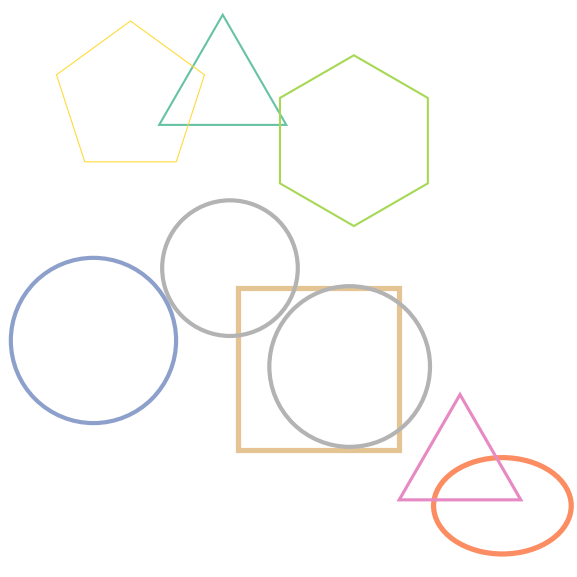[{"shape": "triangle", "thickness": 1, "radius": 0.64, "center": [0.386, 0.846]}, {"shape": "oval", "thickness": 2.5, "radius": 0.6, "center": [0.87, 0.123]}, {"shape": "circle", "thickness": 2, "radius": 0.72, "center": [0.162, 0.41]}, {"shape": "triangle", "thickness": 1.5, "radius": 0.61, "center": [0.797, 0.194]}, {"shape": "hexagon", "thickness": 1, "radius": 0.74, "center": [0.613, 0.756]}, {"shape": "pentagon", "thickness": 0.5, "radius": 0.67, "center": [0.226, 0.828]}, {"shape": "square", "thickness": 2.5, "radius": 0.7, "center": [0.551, 0.36]}, {"shape": "circle", "thickness": 2, "radius": 0.59, "center": [0.398, 0.535]}, {"shape": "circle", "thickness": 2, "radius": 0.7, "center": [0.605, 0.364]}]